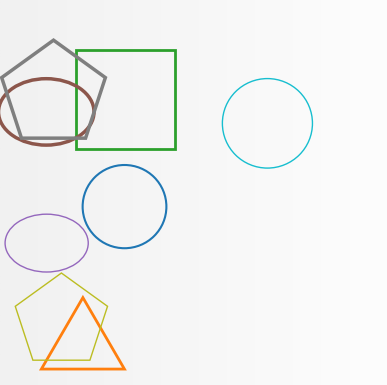[{"shape": "circle", "thickness": 1.5, "radius": 0.54, "center": [0.321, 0.463]}, {"shape": "triangle", "thickness": 2, "radius": 0.62, "center": [0.214, 0.103]}, {"shape": "square", "thickness": 2, "radius": 0.64, "center": [0.324, 0.742]}, {"shape": "oval", "thickness": 1, "radius": 0.54, "center": [0.12, 0.369]}, {"shape": "oval", "thickness": 2.5, "radius": 0.62, "center": [0.119, 0.709]}, {"shape": "pentagon", "thickness": 2.5, "radius": 0.7, "center": [0.138, 0.755]}, {"shape": "pentagon", "thickness": 1, "radius": 0.63, "center": [0.158, 0.166]}, {"shape": "circle", "thickness": 1, "radius": 0.58, "center": [0.69, 0.68]}]